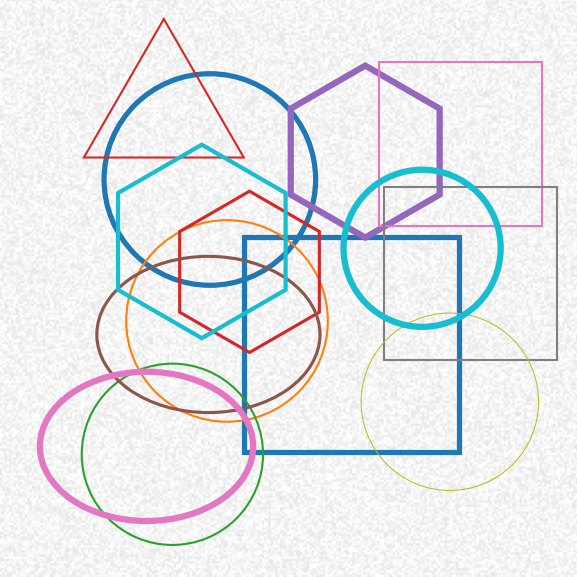[{"shape": "circle", "thickness": 2.5, "radius": 0.92, "center": [0.363, 0.688]}, {"shape": "square", "thickness": 2.5, "radius": 0.93, "center": [0.609, 0.403]}, {"shape": "circle", "thickness": 1, "radius": 0.87, "center": [0.393, 0.443]}, {"shape": "circle", "thickness": 1, "radius": 0.78, "center": [0.299, 0.212]}, {"shape": "hexagon", "thickness": 1.5, "radius": 0.7, "center": [0.432, 0.528]}, {"shape": "triangle", "thickness": 1, "radius": 0.8, "center": [0.284, 0.806]}, {"shape": "hexagon", "thickness": 3, "radius": 0.74, "center": [0.632, 0.737]}, {"shape": "oval", "thickness": 1.5, "radius": 0.97, "center": [0.361, 0.42]}, {"shape": "square", "thickness": 1, "radius": 0.71, "center": [0.797, 0.75]}, {"shape": "oval", "thickness": 3, "radius": 0.92, "center": [0.254, 0.226]}, {"shape": "square", "thickness": 1, "radius": 0.75, "center": [0.814, 0.526]}, {"shape": "circle", "thickness": 0.5, "radius": 0.77, "center": [0.779, 0.303]}, {"shape": "hexagon", "thickness": 2, "radius": 0.84, "center": [0.349, 0.581]}, {"shape": "circle", "thickness": 3, "radius": 0.68, "center": [0.731, 0.569]}]